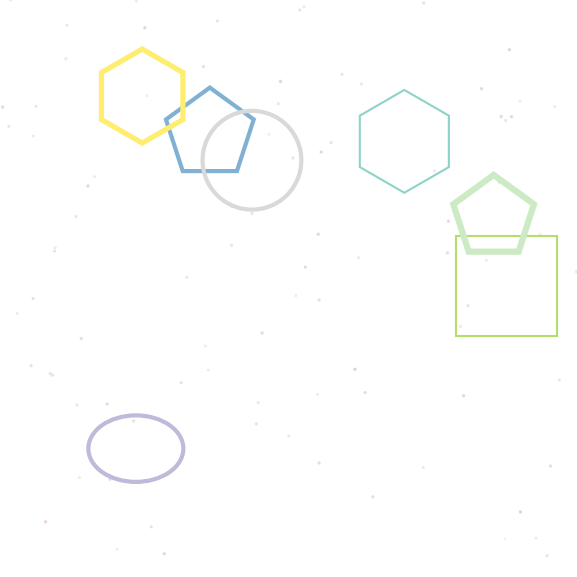[{"shape": "hexagon", "thickness": 1, "radius": 0.45, "center": [0.7, 0.754]}, {"shape": "oval", "thickness": 2, "radius": 0.41, "center": [0.235, 0.222]}, {"shape": "pentagon", "thickness": 2, "radius": 0.4, "center": [0.363, 0.768]}, {"shape": "square", "thickness": 1, "radius": 0.43, "center": [0.877, 0.504]}, {"shape": "circle", "thickness": 2, "radius": 0.43, "center": [0.436, 0.722]}, {"shape": "pentagon", "thickness": 3, "radius": 0.37, "center": [0.855, 0.623]}, {"shape": "hexagon", "thickness": 2.5, "radius": 0.41, "center": [0.246, 0.833]}]